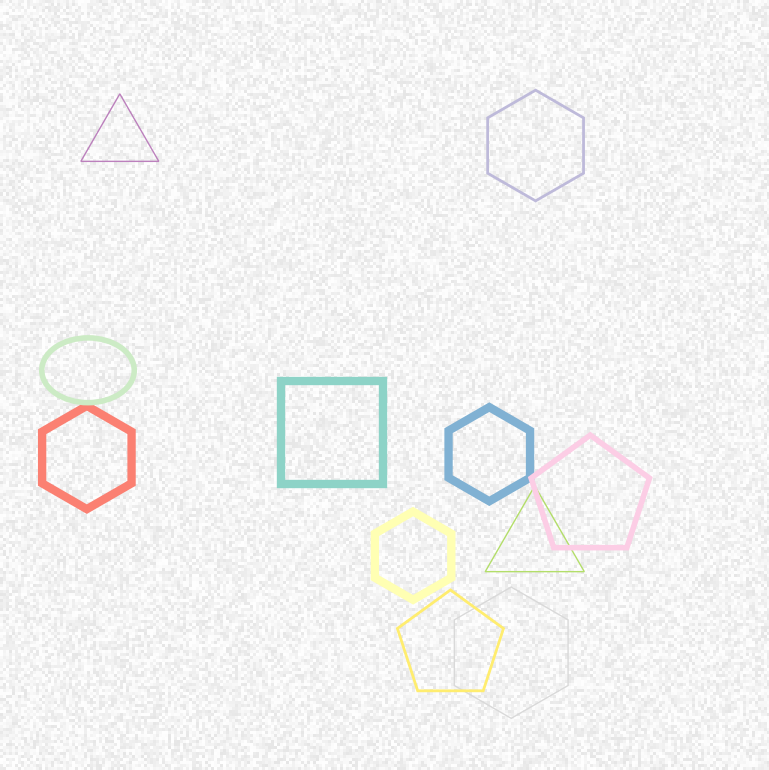[{"shape": "square", "thickness": 3, "radius": 0.33, "center": [0.431, 0.438]}, {"shape": "hexagon", "thickness": 3, "radius": 0.29, "center": [0.536, 0.278]}, {"shape": "hexagon", "thickness": 1, "radius": 0.36, "center": [0.696, 0.811]}, {"shape": "hexagon", "thickness": 3, "radius": 0.34, "center": [0.113, 0.406]}, {"shape": "hexagon", "thickness": 3, "radius": 0.31, "center": [0.635, 0.41]}, {"shape": "triangle", "thickness": 0.5, "radius": 0.37, "center": [0.695, 0.295]}, {"shape": "pentagon", "thickness": 2, "radius": 0.4, "center": [0.767, 0.354]}, {"shape": "hexagon", "thickness": 0.5, "radius": 0.43, "center": [0.664, 0.152]}, {"shape": "triangle", "thickness": 0.5, "radius": 0.29, "center": [0.156, 0.82]}, {"shape": "oval", "thickness": 2, "radius": 0.3, "center": [0.114, 0.519]}, {"shape": "pentagon", "thickness": 1, "radius": 0.36, "center": [0.585, 0.161]}]